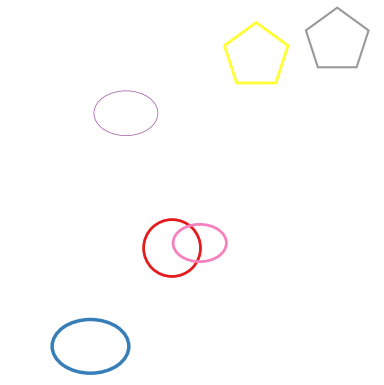[{"shape": "circle", "thickness": 2, "radius": 0.37, "center": [0.447, 0.356]}, {"shape": "oval", "thickness": 2.5, "radius": 0.5, "center": [0.235, 0.1]}, {"shape": "oval", "thickness": 0.5, "radius": 0.42, "center": [0.327, 0.706]}, {"shape": "pentagon", "thickness": 2, "radius": 0.43, "center": [0.666, 0.855]}, {"shape": "oval", "thickness": 2, "radius": 0.35, "center": [0.519, 0.369]}, {"shape": "pentagon", "thickness": 1.5, "radius": 0.43, "center": [0.876, 0.895]}]